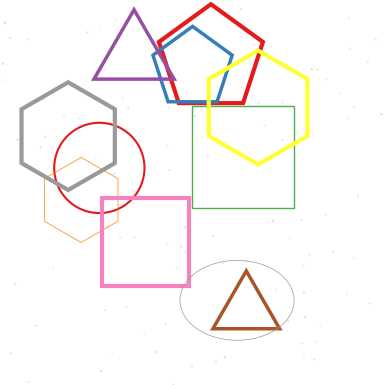[{"shape": "circle", "thickness": 1.5, "radius": 0.59, "center": [0.258, 0.564]}, {"shape": "pentagon", "thickness": 3, "radius": 0.71, "center": [0.548, 0.847]}, {"shape": "pentagon", "thickness": 2.5, "radius": 0.54, "center": [0.5, 0.823]}, {"shape": "square", "thickness": 1, "radius": 0.66, "center": [0.631, 0.592]}, {"shape": "triangle", "thickness": 2.5, "radius": 0.6, "center": [0.348, 0.855]}, {"shape": "hexagon", "thickness": 0.5, "radius": 0.55, "center": [0.211, 0.481]}, {"shape": "hexagon", "thickness": 3, "radius": 0.74, "center": [0.67, 0.721]}, {"shape": "triangle", "thickness": 2.5, "radius": 0.5, "center": [0.64, 0.196]}, {"shape": "square", "thickness": 3, "radius": 0.57, "center": [0.378, 0.372]}, {"shape": "hexagon", "thickness": 3, "radius": 0.7, "center": [0.177, 0.646]}, {"shape": "oval", "thickness": 0.5, "radius": 0.74, "center": [0.616, 0.22]}]